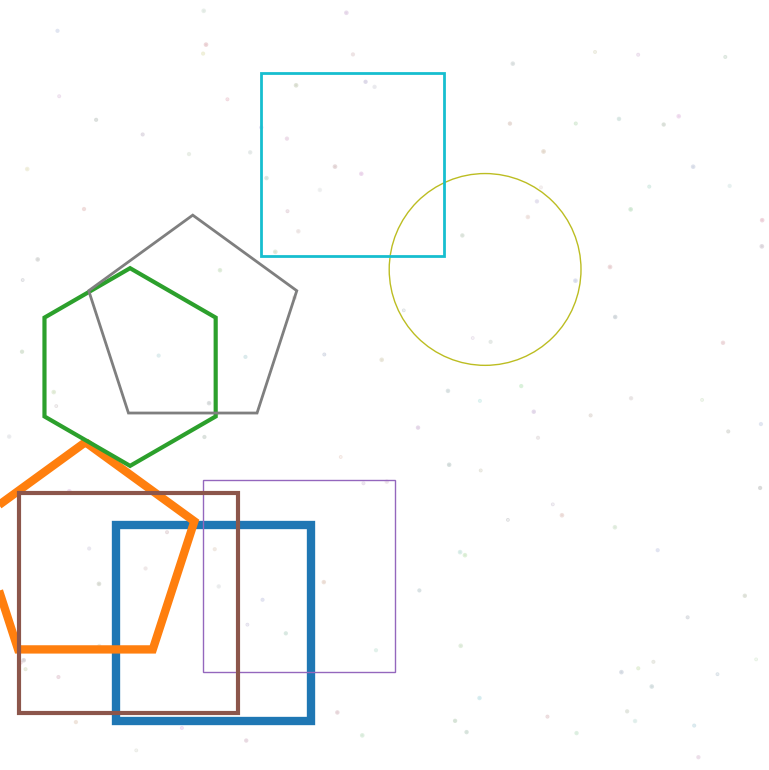[{"shape": "square", "thickness": 3, "radius": 0.64, "center": [0.277, 0.191]}, {"shape": "pentagon", "thickness": 3, "radius": 0.74, "center": [0.111, 0.277]}, {"shape": "hexagon", "thickness": 1.5, "radius": 0.64, "center": [0.169, 0.523]}, {"shape": "square", "thickness": 0.5, "radius": 0.62, "center": [0.389, 0.252]}, {"shape": "square", "thickness": 1.5, "radius": 0.71, "center": [0.167, 0.217]}, {"shape": "pentagon", "thickness": 1, "radius": 0.71, "center": [0.25, 0.579]}, {"shape": "circle", "thickness": 0.5, "radius": 0.62, "center": [0.63, 0.65]}, {"shape": "square", "thickness": 1, "radius": 0.59, "center": [0.458, 0.786]}]